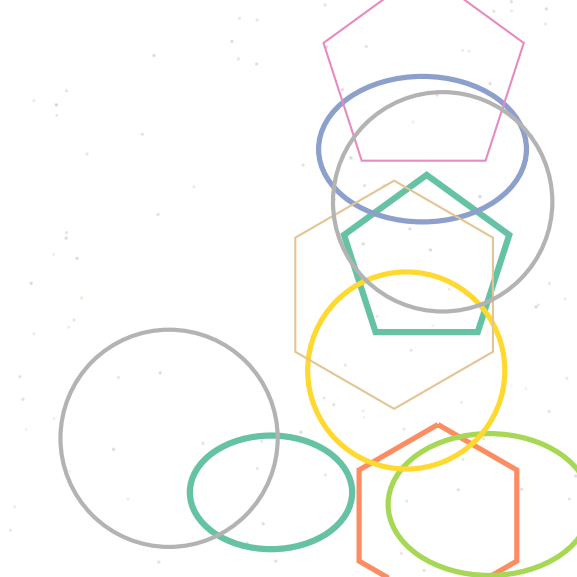[{"shape": "oval", "thickness": 3, "radius": 0.7, "center": [0.469, 0.147]}, {"shape": "pentagon", "thickness": 3, "radius": 0.75, "center": [0.739, 0.546]}, {"shape": "hexagon", "thickness": 2.5, "radius": 0.79, "center": [0.758, 0.106]}, {"shape": "oval", "thickness": 2.5, "radius": 0.9, "center": [0.732, 0.741]}, {"shape": "pentagon", "thickness": 1, "radius": 0.91, "center": [0.734, 0.868]}, {"shape": "oval", "thickness": 2.5, "radius": 0.88, "center": [0.847, 0.125]}, {"shape": "circle", "thickness": 2.5, "radius": 0.85, "center": [0.703, 0.358]}, {"shape": "hexagon", "thickness": 1, "radius": 0.99, "center": [0.682, 0.489]}, {"shape": "circle", "thickness": 2, "radius": 0.94, "center": [0.293, 0.24]}, {"shape": "circle", "thickness": 2, "radius": 0.95, "center": [0.767, 0.65]}]